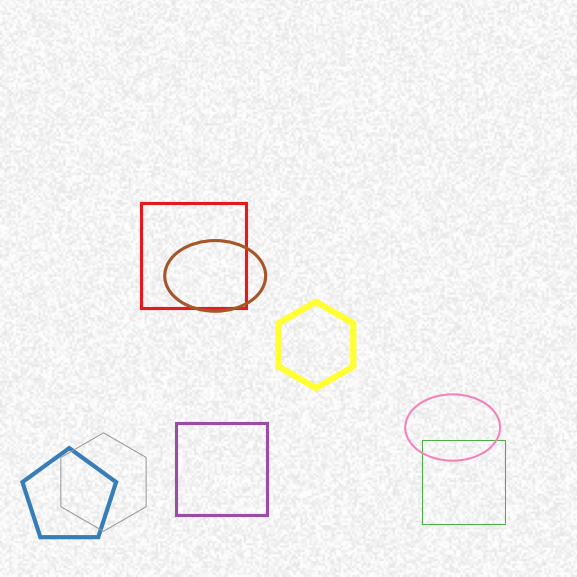[{"shape": "square", "thickness": 1.5, "radius": 0.45, "center": [0.335, 0.556]}, {"shape": "pentagon", "thickness": 2, "radius": 0.43, "center": [0.12, 0.138]}, {"shape": "square", "thickness": 0.5, "radius": 0.36, "center": [0.803, 0.165]}, {"shape": "square", "thickness": 1.5, "radius": 0.4, "center": [0.383, 0.187]}, {"shape": "hexagon", "thickness": 3, "radius": 0.37, "center": [0.547, 0.402]}, {"shape": "oval", "thickness": 1.5, "radius": 0.44, "center": [0.373, 0.521]}, {"shape": "oval", "thickness": 1, "radius": 0.41, "center": [0.784, 0.259]}, {"shape": "hexagon", "thickness": 0.5, "radius": 0.43, "center": [0.179, 0.164]}]